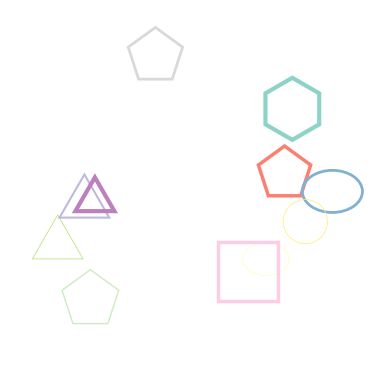[{"shape": "hexagon", "thickness": 3, "radius": 0.4, "center": [0.759, 0.717]}, {"shape": "oval", "thickness": 0.5, "radius": 0.3, "center": [0.691, 0.327]}, {"shape": "triangle", "thickness": 1.5, "radius": 0.37, "center": [0.219, 0.472]}, {"shape": "pentagon", "thickness": 2.5, "radius": 0.36, "center": [0.739, 0.549]}, {"shape": "oval", "thickness": 2, "radius": 0.39, "center": [0.863, 0.503]}, {"shape": "triangle", "thickness": 0.5, "radius": 0.38, "center": [0.15, 0.366]}, {"shape": "square", "thickness": 2.5, "radius": 0.39, "center": [0.644, 0.296]}, {"shape": "pentagon", "thickness": 2, "radius": 0.37, "center": [0.404, 0.855]}, {"shape": "triangle", "thickness": 3, "radius": 0.29, "center": [0.246, 0.481]}, {"shape": "pentagon", "thickness": 1, "radius": 0.39, "center": [0.235, 0.222]}, {"shape": "circle", "thickness": 0.5, "radius": 0.29, "center": [0.793, 0.424]}]